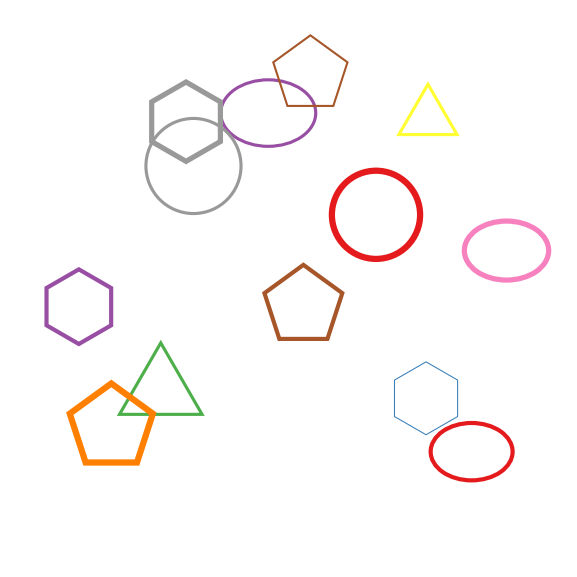[{"shape": "oval", "thickness": 2, "radius": 0.35, "center": [0.817, 0.217]}, {"shape": "circle", "thickness": 3, "radius": 0.38, "center": [0.651, 0.627]}, {"shape": "hexagon", "thickness": 0.5, "radius": 0.32, "center": [0.738, 0.309]}, {"shape": "triangle", "thickness": 1.5, "radius": 0.41, "center": [0.278, 0.323]}, {"shape": "hexagon", "thickness": 2, "radius": 0.32, "center": [0.137, 0.468]}, {"shape": "oval", "thickness": 1.5, "radius": 0.41, "center": [0.464, 0.803]}, {"shape": "pentagon", "thickness": 3, "radius": 0.38, "center": [0.193, 0.259]}, {"shape": "triangle", "thickness": 1.5, "radius": 0.29, "center": [0.741, 0.795]}, {"shape": "pentagon", "thickness": 2, "radius": 0.35, "center": [0.525, 0.47]}, {"shape": "pentagon", "thickness": 1, "radius": 0.34, "center": [0.537, 0.87]}, {"shape": "oval", "thickness": 2.5, "radius": 0.36, "center": [0.877, 0.565]}, {"shape": "hexagon", "thickness": 2.5, "radius": 0.34, "center": [0.322, 0.788]}, {"shape": "circle", "thickness": 1.5, "radius": 0.41, "center": [0.335, 0.712]}]